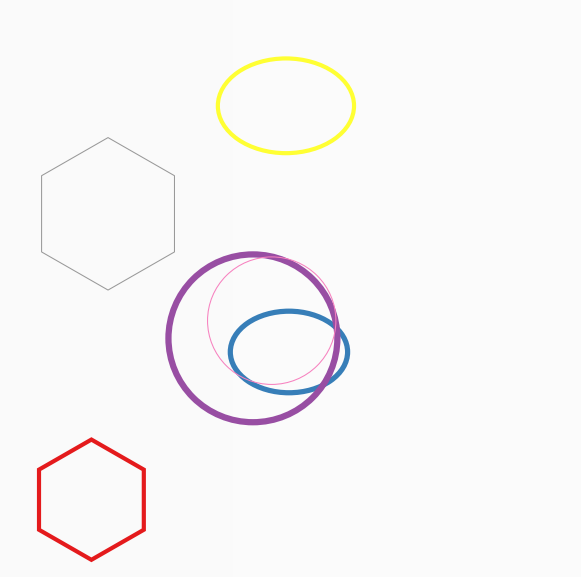[{"shape": "hexagon", "thickness": 2, "radius": 0.52, "center": [0.157, 0.134]}, {"shape": "oval", "thickness": 2.5, "radius": 0.5, "center": [0.497, 0.39]}, {"shape": "circle", "thickness": 3, "radius": 0.73, "center": [0.435, 0.413]}, {"shape": "oval", "thickness": 2, "radius": 0.59, "center": [0.492, 0.816]}, {"shape": "circle", "thickness": 0.5, "radius": 0.55, "center": [0.467, 0.444]}, {"shape": "hexagon", "thickness": 0.5, "radius": 0.66, "center": [0.186, 0.629]}]